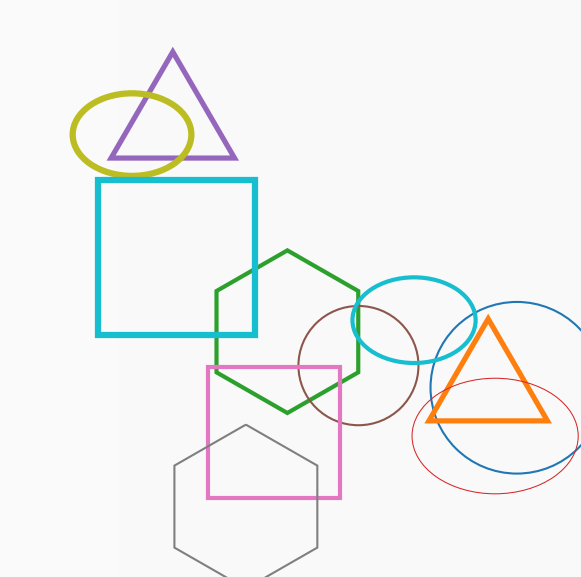[{"shape": "circle", "thickness": 1, "radius": 0.74, "center": [0.889, 0.328]}, {"shape": "triangle", "thickness": 2.5, "radius": 0.59, "center": [0.84, 0.329]}, {"shape": "hexagon", "thickness": 2, "radius": 0.7, "center": [0.494, 0.425]}, {"shape": "oval", "thickness": 0.5, "radius": 0.71, "center": [0.852, 0.244]}, {"shape": "triangle", "thickness": 2.5, "radius": 0.61, "center": [0.297, 0.787]}, {"shape": "circle", "thickness": 1, "radius": 0.52, "center": [0.617, 0.366]}, {"shape": "square", "thickness": 2, "radius": 0.57, "center": [0.471, 0.25]}, {"shape": "hexagon", "thickness": 1, "radius": 0.71, "center": [0.423, 0.122]}, {"shape": "oval", "thickness": 3, "radius": 0.51, "center": [0.227, 0.766]}, {"shape": "oval", "thickness": 2, "radius": 0.53, "center": [0.712, 0.445]}, {"shape": "square", "thickness": 3, "radius": 0.67, "center": [0.304, 0.553]}]